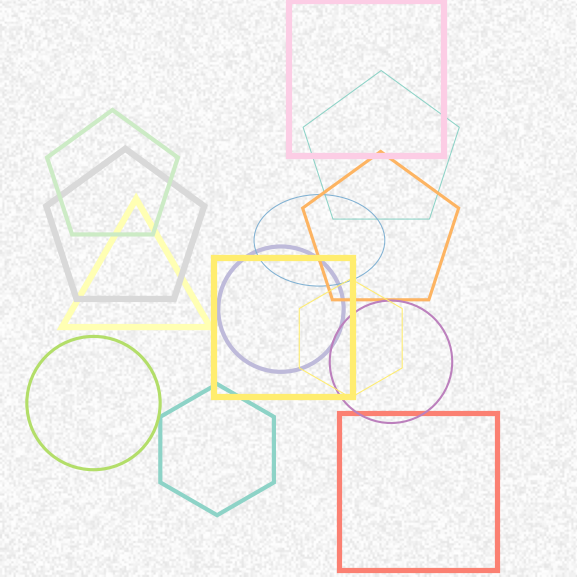[{"shape": "pentagon", "thickness": 0.5, "radius": 0.71, "center": [0.66, 0.735]}, {"shape": "hexagon", "thickness": 2, "radius": 0.57, "center": [0.376, 0.221]}, {"shape": "triangle", "thickness": 3, "radius": 0.74, "center": [0.236, 0.507]}, {"shape": "circle", "thickness": 2, "radius": 0.54, "center": [0.487, 0.464]}, {"shape": "square", "thickness": 2.5, "radius": 0.68, "center": [0.724, 0.148]}, {"shape": "oval", "thickness": 0.5, "radius": 0.57, "center": [0.553, 0.583]}, {"shape": "pentagon", "thickness": 1.5, "radius": 0.71, "center": [0.659, 0.595]}, {"shape": "circle", "thickness": 1.5, "radius": 0.58, "center": [0.162, 0.301]}, {"shape": "square", "thickness": 3, "radius": 0.67, "center": [0.635, 0.863]}, {"shape": "pentagon", "thickness": 3, "radius": 0.72, "center": [0.217, 0.598]}, {"shape": "circle", "thickness": 1, "radius": 0.53, "center": [0.677, 0.373]}, {"shape": "pentagon", "thickness": 2, "radius": 0.6, "center": [0.195, 0.69]}, {"shape": "hexagon", "thickness": 0.5, "radius": 0.51, "center": [0.607, 0.413]}, {"shape": "square", "thickness": 3, "radius": 0.6, "center": [0.491, 0.432]}]